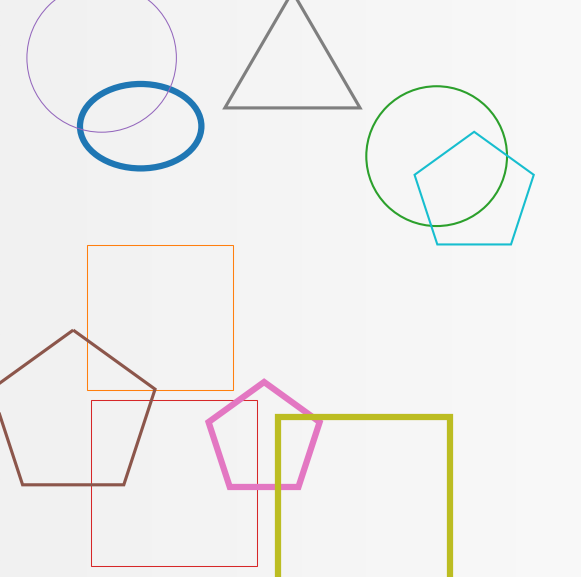[{"shape": "oval", "thickness": 3, "radius": 0.52, "center": [0.242, 0.781]}, {"shape": "square", "thickness": 0.5, "radius": 0.63, "center": [0.276, 0.449]}, {"shape": "circle", "thickness": 1, "radius": 0.61, "center": [0.751, 0.729]}, {"shape": "square", "thickness": 0.5, "radius": 0.72, "center": [0.299, 0.163]}, {"shape": "circle", "thickness": 0.5, "radius": 0.64, "center": [0.175, 0.899]}, {"shape": "pentagon", "thickness": 1.5, "radius": 0.74, "center": [0.126, 0.279]}, {"shape": "pentagon", "thickness": 3, "radius": 0.5, "center": [0.454, 0.237]}, {"shape": "triangle", "thickness": 1.5, "radius": 0.67, "center": [0.503, 0.879]}, {"shape": "square", "thickness": 3, "radius": 0.74, "center": [0.626, 0.128]}, {"shape": "pentagon", "thickness": 1, "radius": 0.54, "center": [0.816, 0.663]}]